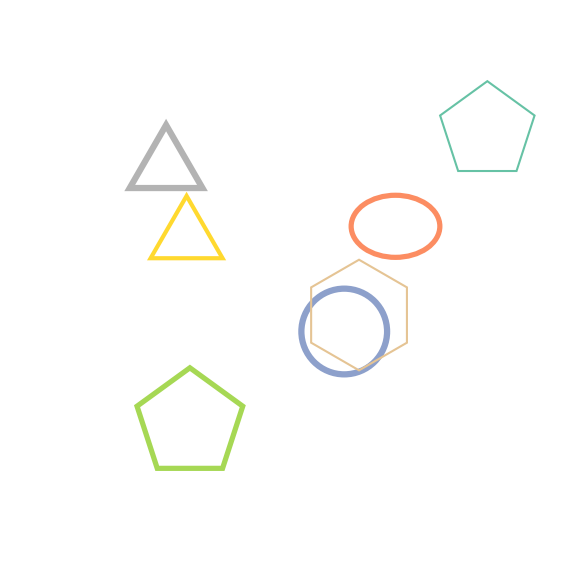[{"shape": "pentagon", "thickness": 1, "radius": 0.43, "center": [0.844, 0.773]}, {"shape": "oval", "thickness": 2.5, "radius": 0.38, "center": [0.685, 0.607]}, {"shape": "circle", "thickness": 3, "radius": 0.37, "center": [0.596, 0.425]}, {"shape": "pentagon", "thickness": 2.5, "radius": 0.48, "center": [0.329, 0.266]}, {"shape": "triangle", "thickness": 2, "radius": 0.36, "center": [0.323, 0.588]}, {"shape": "hexagon", "thickness": 1, "radius": 0.48, "center": [0.622, 0.454]}, {"shape": "triangle", "thickness": 3, "radius": 0.36, "center": [0.288, 0.71]}]